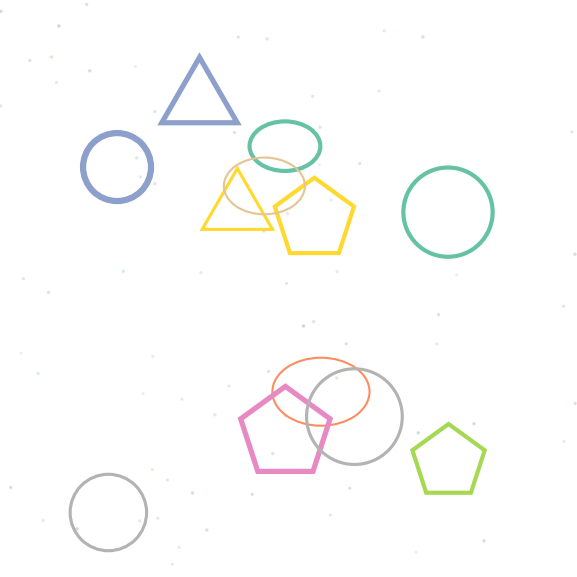[{"shape": "circle", "thickness": 2, "radius": 0.39, "center": [0.776, 0.632]}, {"shape": "oval", "thickness": 2, "radius": 0.31, "center": [0.493, 0.746]}, {"shape": "oval", "thickness": 1, "radius": 0.42, "center": [0.556, 0.321]}, {"shape": "circle", "thickness": 3, "radius": 0.29, "center": [0.203, 0.71]}, {"shape": "triangle", "thickness": 2.5, "radius": 0.38, "center": [0.345, 0.824]}, {"shape": "pentagon", "thickness": 2.5, "radius": 0.41, "center": [0.494, 0.249]}, {"shape": "pentagon", "thickness": 2, "radius": 0.33, "center": [0.777, 0.199]}, {"shape": "pentagon", "thickness": 2, "radius": 0.36, "center": [0.544, 0.619]}, {"shape": "triangle", "thickness": 1.5, "radius": 0.35, "center": [0.411, 0.637]}, {"shape": "oval", "thickness": 1, "radius": 0.35, "center": [0.458, 0.677]}, {"shape": "circle", "thickness": 1.5, "radius": 0.33, "center": [0.188, 0.112]}, {"shape": "circle", "thickness": 1.5, "radius": 0.41, "center": [0.614, 0.278]}]